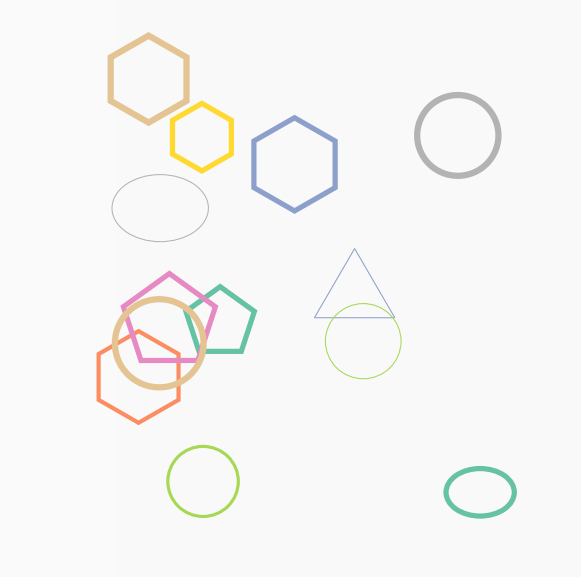[{"shape": "pentagon", "thickness": 2.5, "radius": 0.31, "center": [0.379, 0.441]}, {"shape": "oval", "thickness": 2.5, "radius": 0.29, "center": [0.826, 0.147]}, {"shape": "hexagon", "thickness": 2, "radius": 0.4, "center": [0.238, 0.346]}, {"shape": "hexagon", "thickness": 2.5, "radius": 0.4, "center": [0.507, 0.715]}, {"shape": "triangle", "thickness": 0.5, "radius": 0.4, "center": [0.61, 0.489]}, {"shape": "pentagon", "thickness": 2.5, "radius": 0.42, "center": [0.291, 0.442]}, {"shape": "circle", "thickness": 1.5, "radius": 0.3, "center": [0.349, 0.165]}, {"shape": "circle", "thickness": 0.5, "radius": 0.33, "center": [0.625, 0.408]}, {"shape": "hexagon", "thickness": 2.5, "radius": 0.29, "center": [0.347, 0.762]}, {"shape": "circle", "thickness": 3, "radius": 0.38, "center": [0.274, 0.405]}, {"shape": "hexagon", "thickness": 3, "radius": 0.38, "center": [0.256, 0.862]}, {"shape": "oval", "thickness": 0.5, "radius": 0.41, "center": [0.276, 0.639]}, {"shape": "circle", "thickness": 3, "radius": 0.35, "center": [0.788, 0.765]}]